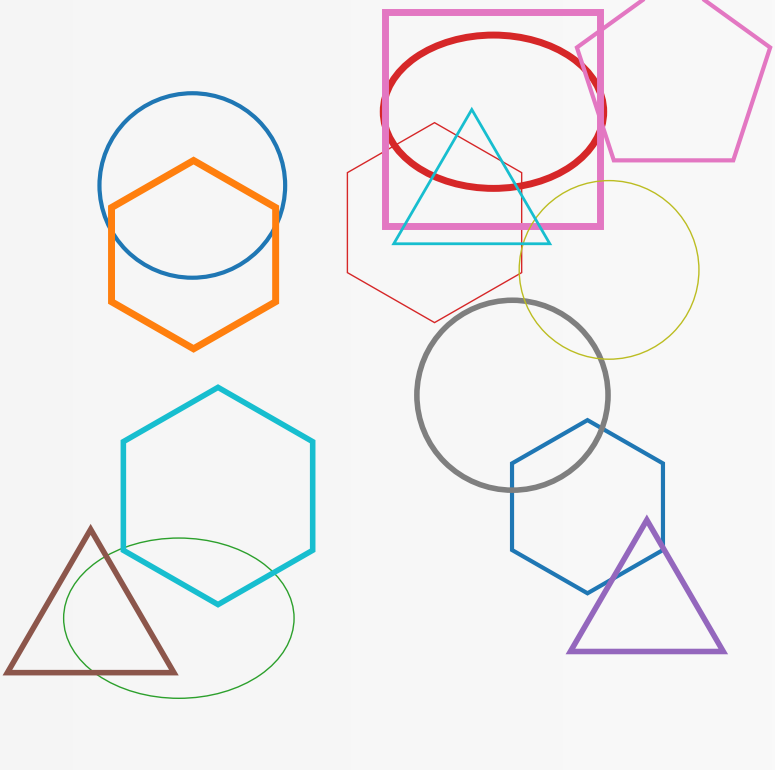[{"shape": "hexagon", "thickness": 1.5, "radius": 0.56, "center": [0.758, 0.342]}, {"shape": "circle", "thickness": 1.5, "radius": 0.6, "center": [0.248, 0.759]}, {"shape": "hexagon", "thickness": 2.5, "radius": 0.61, "center": [0.25, 0.669]}, {"shape": "oval", "thickness": 0.5, "radius": 0.74, "center": [0.231, 0.197]}, {"shape": "hexagon", "thickness": 0.5, "radius": 0.65, "center": [0.561, 0.711]}, {"shape": "oval", "thickness": 2.5, "radius": 0.71, "center": [0.637, 0.855]}, {"shape": "triangle", "thickness": 2, "radius": 0.57, "center": [0.835, 0.211]}, {"shape": "triangle", "thickness": 2, "radius": 0.62, "center": [0.117, 0.188]}, {"shape": "pentagon", "thickness": 1.5, "radius": 0.66, "center": [0.869, 0.898]}, {"shape": "square", "thickness": 2.5, "radius": 0.69, "center": [0.636, 0.845]}, {"shape": "circle", "thickness": 2, "radius": 0.62, "center": [0.661, 0.487]}, {"shape": "circle", "thickness": 0.5, "radius": 0.58, "center": [0.786, 0.649]}, {"shape": "triangle", "thickness": 1, "radius": 0.58, "center": [0.609, 0.742]}, {"shape": "hexagon", "thickness": 2, "radius": 0.71, "center": [0.281, 0.356]}]